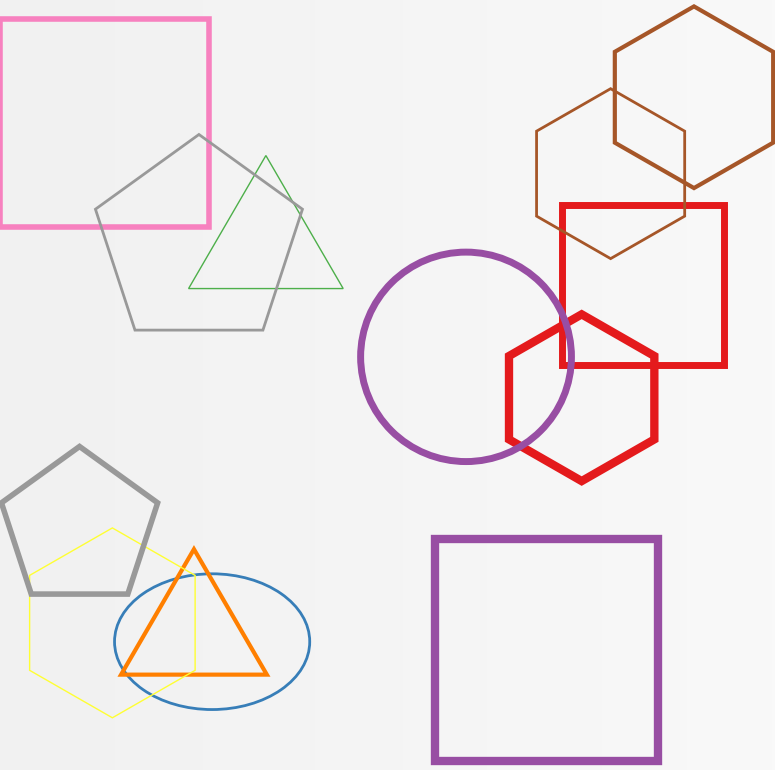[{"shape": "hexagon", "thickness": 3, "radius": 0.54, "center": [0.751, 0.483]}, {"shape": "square", "thickness": 2.5, "radius": 0.52, "center": [0.83, 0.63]}, {"shape": "oval", "thickness": 1, "radius": 0.63, "center": [0.274, 0.167]}, {"shape": "triangle", "thickness": 0.5, "radius": 0.58, "center": [0.343, 0.683]}, {"shape": "circle", "thickness": 2.5, "radius": 0.68, "center": [0.601, 0.537]}, {"shape": "square", "thickness": 3, "radius": 0.72, "center": [0.705, 0.156]}, {"shape": "triangle", "thickness": 1.5, "radius": 0.54, "center": [0.25, 0.178]}, {"shape": "hexagon", "thickness": 0.5, "radius": 0.62, "center": [0.145, 0.191]}, {"shape": "hexagon", "thickness": 1.5, "radius": 0.59, "center": [0.895, 0.874]}, {"shape": "hexagon", "thickness": 1, "radius": 0.55, "center": [0.788, 0.774]}, {"shape": "square", "thickness": 2, "radius": 0.68, "center": [0.135, 0.84]}, {"shape": "pentagon", "thickness": 1, "radius": 0.7, "center": [0.257, 0.685]}, {"shape": "pentagon", "thickness": 2, "radius": 0.53, "center": [0.103, 0.314]}]